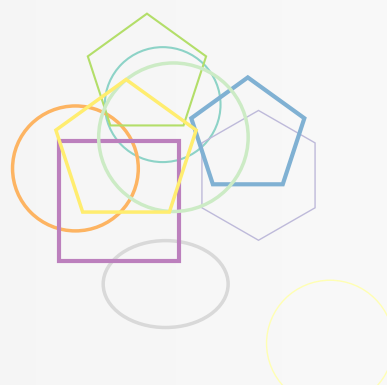[{"shape": "circle", "thickness": 1.5, "radius": 0.75, "center": [0.42, 0.728]}, {"shape": "circle", "thickness": 1, "radius": 0.82, "center": [0.852, 0.108]}, {"shape": "hexagon", "thickness": 1, "radius": 0.84, "center": [0.667, 0.545]}, {"shape": "pentagon", "thickness": 3, "radius": 0.77, "center": [0.64, 0.645]}, {"shape": "circle", "thickness": 2.5, "radius": 0.81, "center": [0.195, 0.563]}, {"shape": "pentagon", "thickness": 1.5, "radius": 0.8, "center": [0.379, 0.804]}, {"shape": "oval", "thickness": 2.5, "radius": 0.81, "center": [0.428, 0.262]}, {"shape": "square", "thickness": 3, "radius": 0.78, "center": [0.307, 0.478]}, {"shape": "circle", "thickness": 2.5, "radius": 0.96, "center": [0.448, 0.644]}, {"shape": "pentagon", "thickness": 2.5, "radius": 0.95, "center": [0.325, 0.603]}]